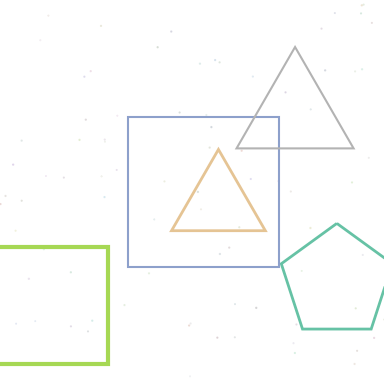[{"shape": "pentagon", "thickness": 2, "radius": 0.76, "center": [0.875, 0.268]}, {"shape": "square", "thickness": 1.5, "radius": 0.98, "center": [0.529, 0.501]}, {"shape": "square", "thickness": 3, "radius": 0.76, "center": [0.127, 0.207]}, {"shape": "triangle", "thickness": 2, "radius": 0.7, "center": [0.567, 0.471]}, {"shape": "triangle", "thickness": 1.5, "radius": 0.88, "center": [0.766, 0.702]}]